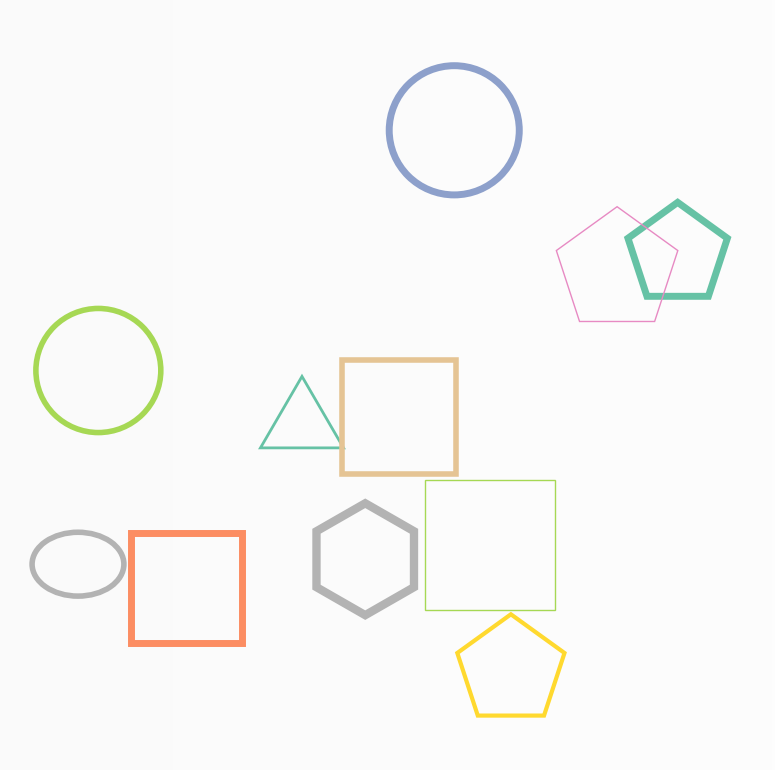[{"shape": "pentagon", "thickness": 2.5, "radius": 0.34, "center": [0.874, 0.67]}, {"shape": "triangle", "thickness": 1, "radius": 0.31, "center": [0.39, 0.449]}, {"shape": "square", "thickness": 2.5, "radius": 0.36, "center": [0.24, 0.237]}, {"shape": "circle", "thickness": 2.5, "radius": 0.42, "center": [0.586, 0.831]}, {"shape": "pentagon", "thickness": 0.5, "radius": 0.41, "center": [0.796, 0.649]}, {"shape": "square", "thickness": 0.5, "radius": 0.42, "center": [0.632, 0.293]}, {"shape": "circle", "thickness": 2, "radius": 0.4, "center": [0.127, 0.519]}, {"shape": "pentagon", "thickness": 1.5, "radius": 0.36, "center": [0.659, 0.13]}, {"shape": "square", "thickness": 2, "radius": 0.37, "center": [0.514, 0.459]}, {"shape": "hexagon", "thickness": 3, "radius": 0.36, "center": [0.471, 0.274]}, {"shape": "oval", "thickness": 2, "radius": 0.3, "center": [0.101, 0.267]}]